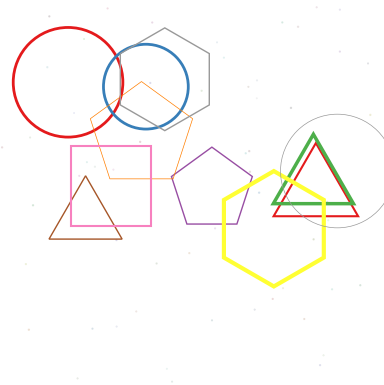[{"shape": "triangle", "thickness": 1.5, "radius": 0.63, "center": [0.82, 0.502]}, {"shape": "circle", "thickness": 2, "radius": 0.71, "center": [0.177, 0.786]}, {"shape": "circle", "thickness": 2, "radius": 0.55, "center": [0.379, 0.775]}, {"shape": "triangle", "thickness": 2.5, "radius": 0.6, "center": [0.814, 0.531]}, {"shape": "pentagon", "thickness": 1, "radius": 0.55, "center": [0.55, 0.507]}, {"shape": "pentagon", "thickness": 0.5, "radius": 0.7, "center": [0.367, 0.648]}, {"shape": "hexagon", "thickness": 3, "radius": 0.75, "center": [0.711, 0.406]}, {"shape": "triangle", "thickness": 1, "radius": 0.55, "center": [0.222, 0.434]}, {"shape": "square", "thickness": 1.5, "radius": 0.52, "center": [0.289, 0.517]}, {"shape": "hexagon", "thickness": 1, "radius": 0.67, "center": [0.428, 0.794]}, {"shape": "circle", "thickness": 0.5, "radius": 0.74, "center": [0.876, 0.556]}]